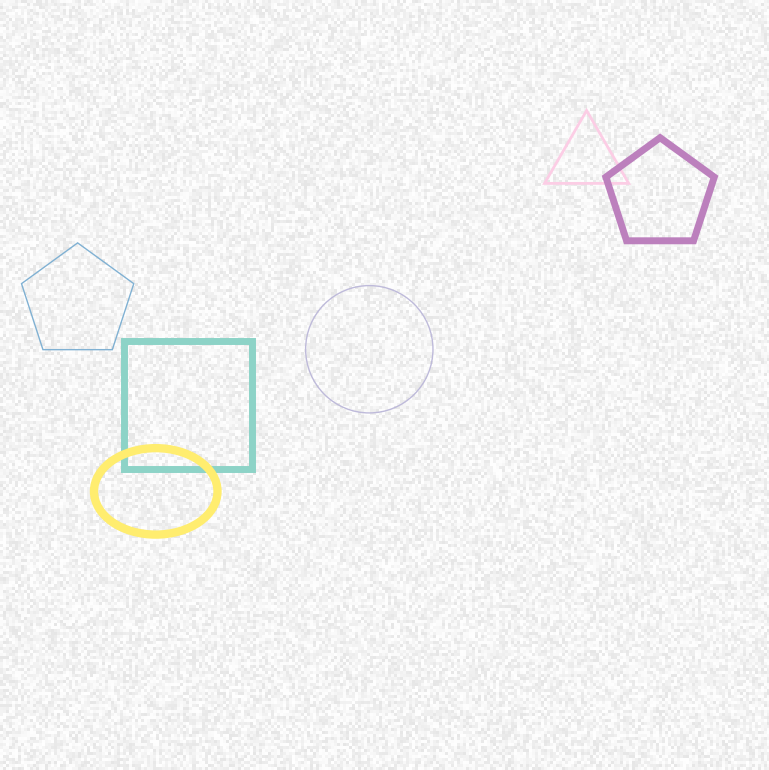[{"shape": "square", "thickness": 2.5, "radius": 0.41, "center": [0.244, 0.474]}, {"shape": "circle", "thickness": 0.5, "radius": 0.41, "center": [0.48, 0.546]}, {"shape": "pentagon", "thickness": 0.5, "radius": 0.38, "center": [0.101, 0.608]}, {"shape": "triangle", "thickness": 1, "radius": 0.32, "center": [0.762, 0.793]}, {"shape": "pentagon", "thickness": 2.5, "radius": 0.37, "center": [0.857, 0.747]}, {"shape": "oval", "thickness": 3, "radius": 0.4, "center": [0.202, 0.362]}]